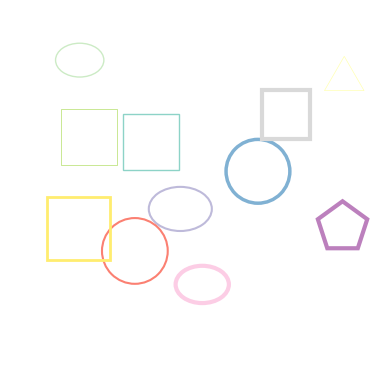[{"shape": "square", "thickness": 1, "radius": 0.37, "center": [0.392, 0.631]}, {"shape": "triangle", "thickness": 0.5, "radius": 0.3, "center": [0.894, 0.794]}, {"shape": "oval", "thickness": 1.5, "radius": 0.41, "center": [0.468, 0.457]}, {"shape": "circle", "thickness": 1.5, "radius": 0.43, "center": [0.35, 0.348]}, {"shape": "circle", "thickness": 2.5, "radius": 0.41, "center": [0.67, 0.555]}, {"shape": "square", "thickness": 0.5, "radius": 0.36, "center": [0.23, 0.644]}, {"shape": "oval", "thickness": 3, "radius": 0.35, "center": [0.525, 0.261]}, {"shape": "square", "thickness": 3, "radius": 0.32, "center": [0.743, 0.703]}, {"shape": "pentagon", "thickness": 3, "radius": 0.34, "center": [0.89, 0.41]}, {"shape": "oval", "thickness": 1, "radius": 0.31, "center": [0.207, 0.844]}, {"shape": "square", "thickness": 2, "radius": 0.41, "center": [0.203, 0.406]}]